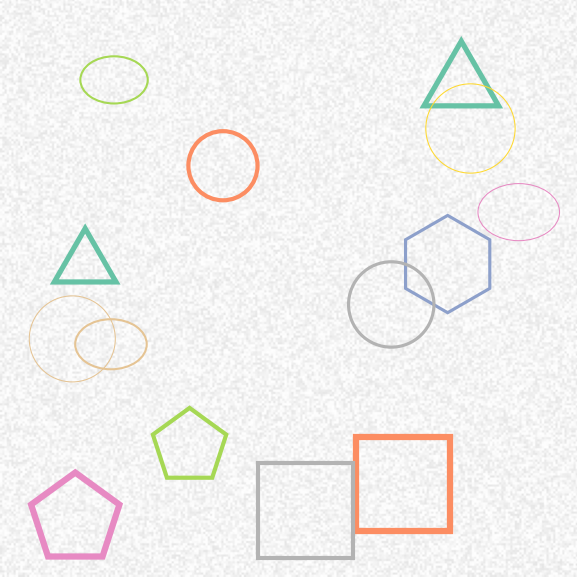[{"shape": "triangle", "thickness": 2.5, "radius": 0.37, "center": [0.799, 0.853]}, {"shape": "triangle", "thickness": 2.5, "radius": 0.31, "center": [0.147, 0.542]}, {"shape": "circle", "thickness": 2, "radius": 0.3, "center": [0.386, 0.712]}, {"shape": "square", "thickness": 3, "radius": 0.41, "center": [0.698, 0.161]}, {"shape": "hexagon", "thickness": 1.5, "radius": 0.42, "center": [0.775, 0.542]}, {"shape": "pentagon", "thickness": 3, "radius": 0.4, "center": [0.13, 0.101]}, {"shape": "oval", "thickness": 0.5, "radius": 0.35, "center": [0.898, 0.632]}, {"shape": "oval", "thickness": 1, "radius": 0.29, "center": [0.197, 0.861]}, {"shape": "pentagon", "thickness": 2, "radius": 0.33, "center": [0.328, 0.226]}, {"shape": "circle", "thickness": 0.5, "radius": 0.39, "center": [0.815, 0.777]}, {"shape": "circle", "thickness": 0.5, "radius": 0.37, "center": [0.125, 0.412]}, {"shape": "oval", "thickness": 1, "radius": 0.31, "center": [0.192, 0.403]}, {"shape": "square", "thickness": 2, "radius": 0.41, "center": [0.529, 0.115]}, {"shape": "circle", "thickness": 1.5, "radius": 0.37, "center": [0.677, 0.472]}]